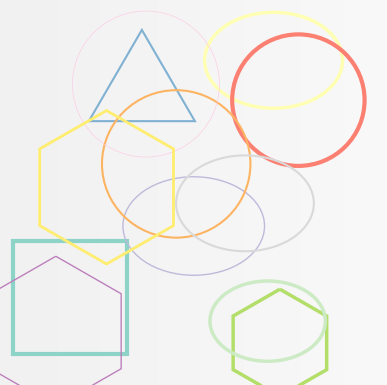[{"shape": "square", "thickness": 3, "radius": 0.74, "center": [0.181, 0.227]}, {"shape": "oval", "thickness": 2.5, "radius": 0.89, "center": [0.706, 0.843]}, {"shape": "oval", "thickness": 1, "radius": 0.91, "center": [0.5, 0.413]}, {"shape": "circle", "thickness": 3, "radius": 0.85, "center": [0.77, 0.74]}, {"shape": "triangle", "thickness": 1.5, "radius": 0.79, "center": [0.366, 0.764]}, {"shape": "circle", "thickness": 1.5, "radius": 0.96, "center": [0.455, 0.574]}, {"shape": "hexagon", "thickness": 2.5, "radius": 0.7, "center": [0.722, 0.109]}, {"shape": "circle", "thickness": 0.5, "radius": 0.95, "center": [0.377, 0.782]}, {"shape": "oval", "thickness": 1.5, "radius": 0.89, "center": [0.632, 0.472]}, {"shape": "hexagon", "thickness": 1, "radius": 0.97, "center": [0.144, 0.14]}, {"shape": "oval", "thickness": 2.5, "radius": 0.74, "center": [0.691, 0.166]}, {"shape": "hexagon", "thickness": 2, "radius": 1.0, "center": [0.275, 0.514]}]